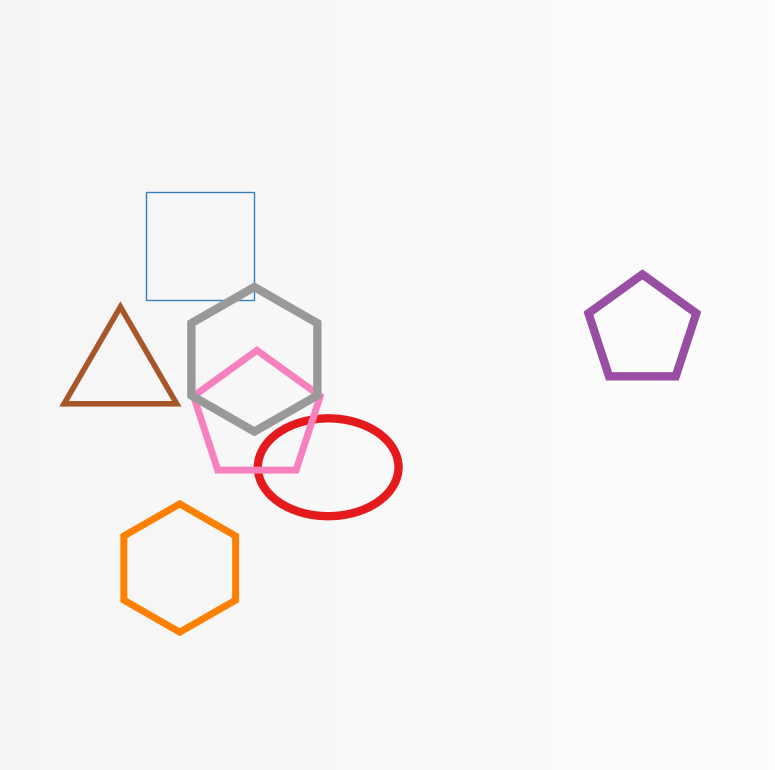[{"shape": "oval", "thickness": 3, "radius": 0.45, "center": [0.423, 0.393]}, {"shape": "square", "thickness": 0.5, "radius": 0.35, "center": [0.258, 0.68]}, {"shape": "pentagon", "thickness": 3, "radius": 0.37, "center": [0.829, 0.57]}, {"shape": "hexagon", "thickness": 2.5, "radius": 0.42, "center": [0.232, 0.262]}, {"shape": "triangle", "thickness": 2, "radius": 0.42, "center": [0.155, 0.518]}, {"shape": "pentagon", "thickness": 2.5, "radius": 0.43, "center": [0.332, 0.459]}, {"shape": "hexagon", "thickness": 3, "radius": 0.47, "center": [0.328, 0.533]}]